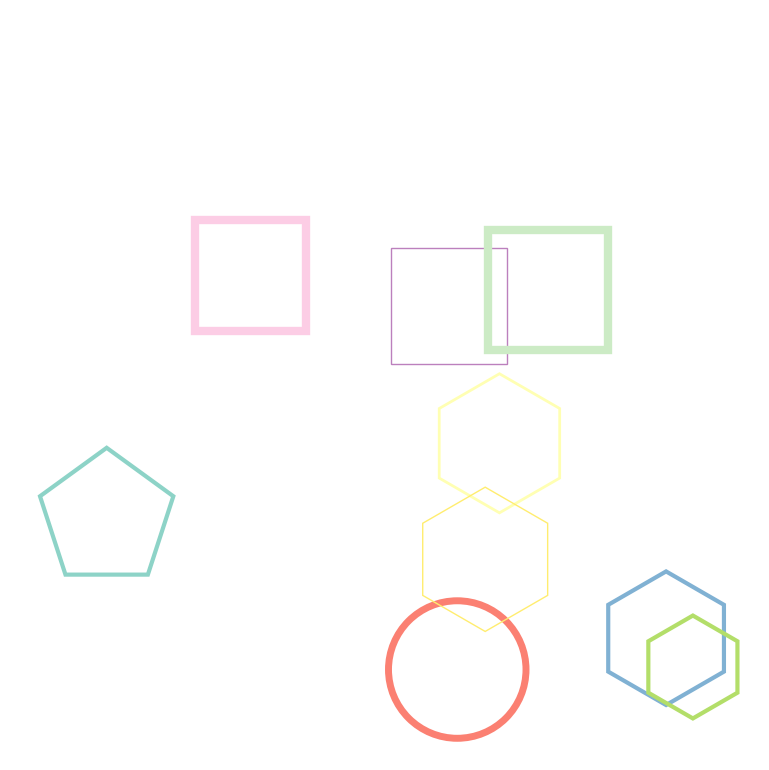[{"shape": "pentagon", "thickness": 1.5, "radius": 0.46, "center": [0.139, 0.327]}, {"shape": "hexagon", "thickness": 1, "radius": 0.45, "center": [0.649, 0.424]}, {"shape": "circle", "thickness": 2.5, "radius": 0.45, "center": [0.594, 0.13]}, {"shape": "hexagon", "thickness": 1.5, "radius": 0.43, "center": [0.865, 0.171]}, {"shape": "hexagon", "thickness": 1.5, "radius": 0.33, "center": [0.9, 0.134]}, {"shape": "square", "thickness": 3, "radius": 0.36, "center": [0.325, 0.642]}, {"shape": "square", "thickness": 0.5, "radius": 0.38, "center": [0.583, 0.603]}, {"shape": "square", "thickness": 3, "radius": 0.39, "center": [0.711, 0.624]}, {"shape": "hexagon", "thickness": 0.5, "radius": 0.47, "center": [0.63, 0.274]}]